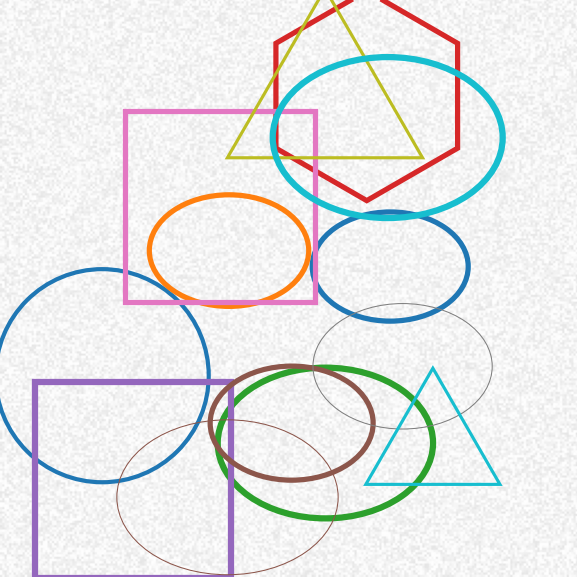[{"shape": "oval", "thickness": 2.5, "radius": 0.68, "center": [0.676, 0.538]}, {"shape": "circle", "thickness": 2, "radius": 0.92, "center": [0.177, 0.349]}, {"shape": "oval", "thickness": 2.5, "radius": 0.69, "center": [0.397, 0.565]}, {"shape": "oval", "thickness": 3, "radius": 0.93, "center": [0.563, 0.232]}, {"shape": "hexagon", "thickness": 2.5, "radius": 0.91, "center": [0.635, 0.833]}, {"shape": "square", "thickness": 3, "radius": 0.85, "center": [0.231, 0.168]}, {"shape": "oval", "thickness": 2.5, "radius": 0.71, "center": [0.505, 0.266]}, {"shape": "oval", "thickness": 0.5, "radius": 0.96, "center": [0.394, 0.138]}, {"shape": "square", "thickness": 2.5, "radius": 0.83, "center": [0.381, 0.641]}, {"shape": "oval", "thickness": 0.5, "radius": 0.78, "center": [0.697, 0.365]}, {"shape": "triangle", "thickness": 1.5, "radius": 0.98, "center": [0.563, 0.823]}, {"shape": "oval", "thickness": 3, "radius": 1.0, "center": [0.671, 0.761]}, {"shape": "triangle", "thickness": 1.5, "radius": 0.67, "center": [0.75, 0.227]}]